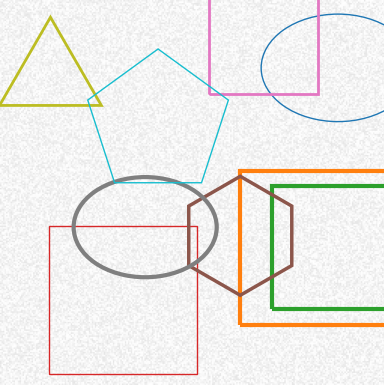[{"shape": "oval", "thickness": 1, "radius": 1.0, "center": [0.878, 0.824]}, {"shape": "square", "thickness": 3, "radius": 1.0, "center": [0.823, 0.356]}, {"shape": "square", "thickness": 3, "radius": 0.8, "center": [0.867, 0.358]}, {"shape": "square", "thickness": 1, "radius": 0.96, "center": [0.32, 0.222]}, {"shape": "hexagon", "thickness": 2.5, "radius": 0.77, "center": [0.624, 0.388]}, {"shape": "square", "thickness": 2, "radius": 0.71, "center": [0.684, 0.898]}, {"shape": "oval", "thickness": 3, "radius": 0.93, "center": [0.377, 0.41]}, {"shape": "triangle", "thickness": 2, "radius": 0.76, "center": [0.131, 0.802]}, {"shape": "pentagon", "thickness": 1, "radius": 0.96, "center": [0.411, 0.681]}]